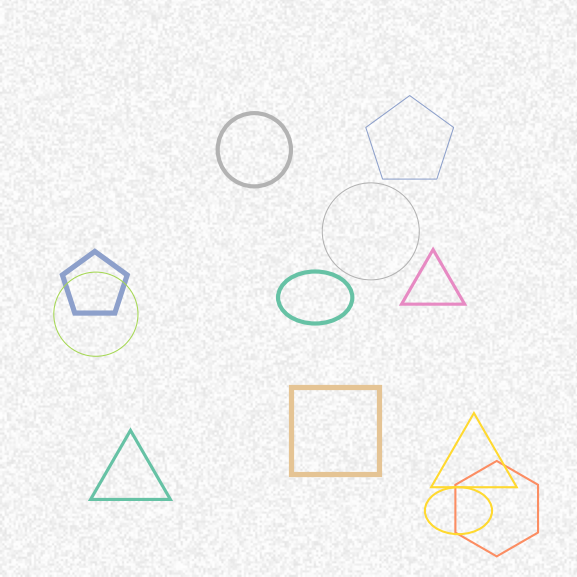[{"shape": "triangle", "thickness": 1.5, "radius": 0.4, "center": [0.226, 0.174]}, {"shape": "oval", "thickness": 2, "radius": 0.32, "center": [0.546, 0.484]}, {"shape": "hexagon", "thickness": 1, "radius": 0.41, "center": [0.86, 0.118]}, {"shape": "pentagon", "thickness": 2.5, "radius": 0.29, "center": [0.164, 0.505]}, {"shape": "pentagon", "thickness": 0.5, "radius": 0.4, "center": [0.709, 0.754]}, {"shape": "triangle", "thickness": 1.5, "radius": 0.32, "center": [0.75, 0.504]}, {"shape": "circle", "thickness": 0.5, "radius": 0.36, "center": [0.166, 0.455]}, {"shape": "oval", "thickness": 1, "radius": 0.29, "center": [0.794, 0.115]}, {"shape": "triangle", "thickness": 1, "radius": 0.43, "center": [0.821, 0.198]}, {"shape": "square", "thickness": 2.5, "radius": 0.38, "center": [0.58, 0.254]}, {"shape": "circle", "thickness": 0.5, "radius": 0.42, "center": [0.642, 0.598]}, {"shape": "circle", "thickness": 2, "radius": 0.32, "center": [0.44, 0.74]}]